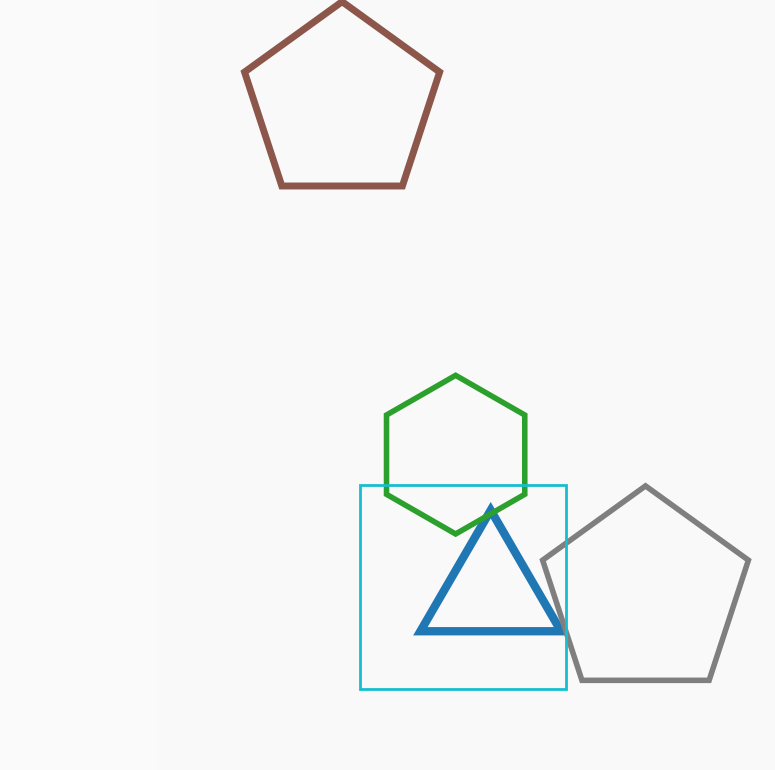[{"shape": "triangle", "thickness": 3, "radius": 0.52, "center": [0.633, 0.233]}, {"shape": "hexagon", "thickness": 2, "radius": 0.51, "center": [0.588, 0.41]}, {"shape": "pentagon", "thickness": 2.5, "radius": 0.66, "center": [0.441, 0.866]}, {"shape": "pentagon", "thickness": 2, "radius": 0.7, "center": [0.833, 0.229]}, {"shape": "square", "thickness": 1, "radius": 0.66, "center": [0.597, 0.238]}]